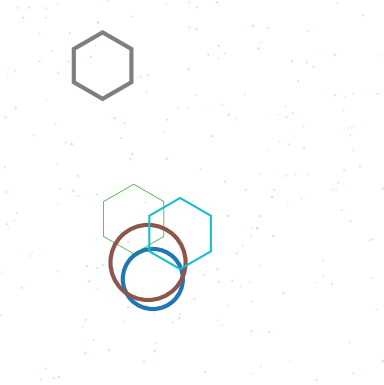[{"shape": "circle", "thickness": 3, "radius": 0.39, "center": [0.397, 0.275]}, {"shape": "hexagon", "thickness": 0.5, "radius": 0.45, "center": [0.347, 0.431]}, {"shape": "circle", "thickness": 3, "radius": 0.49, "center": [0.384, 0.318]}, {"shape": "hexagon", "thickness": 3, "radius": 0.43, "center": [0.267, 0.83]}, {"shape": "hexagon", "thickness": 1.5, "radius": 0.46, "center": [0.468, 0.393]}]